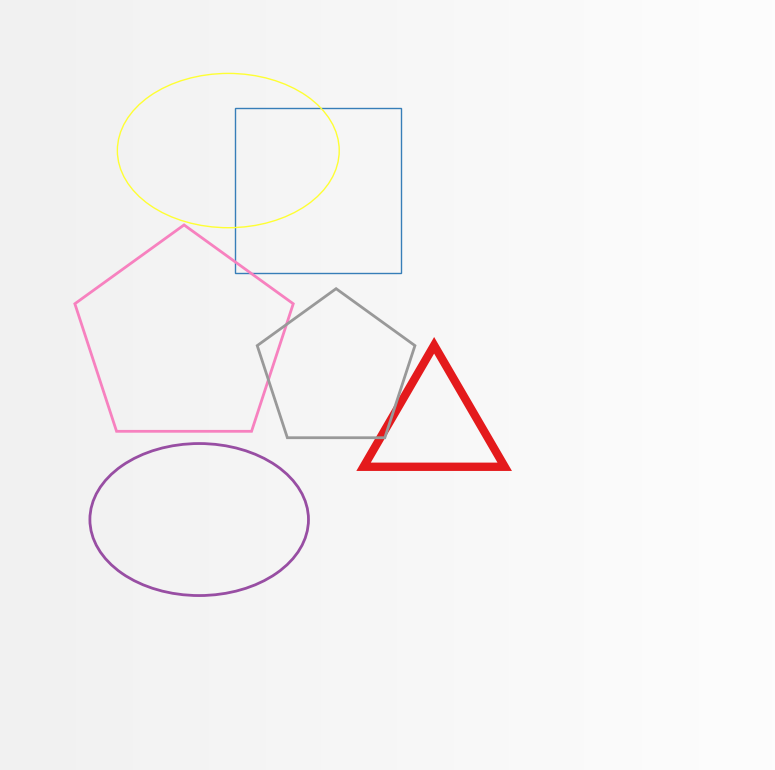[{"shape": "triangle", "thickness": 3, "radius": 0.53, "center": [0.56, 0.446]}, {"shape": "square", "thickness": 0.5, "radius": 0.53, "center": [0.41, 0.753]}, {"shape": "oval", "thickness": 1, "radius": 0.71, "center": [0.257, 0.325]}, {"shape": "oval", "thickness": 0.5, "radius": 0.72, "center": [0.295, 0.804]}, {"shape": "pentagon", "thickness": 1, "radius": 0.74, "center": [0.237, 0.56]}, {"shape": "pentagon", "thickness": 1, "radius": 0.53, "center": [0.434, 0.518]}]